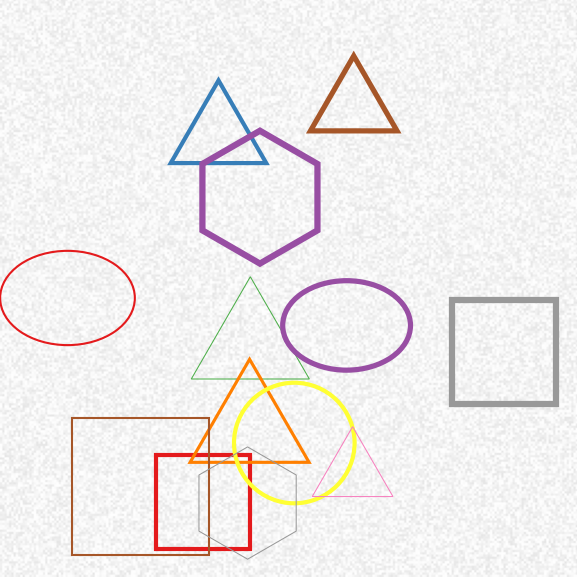[{"shape": "oval", "thickness": 1, "radius": 0.58, "center": [0.117, 0.483]}, {"shape": "square", "thickness": 2, "radius": 0.4, "center": [0.351, 0.13]}, {"shape": "triangle", "thickness": 2, "radius": 0.48, "center": [0.378, 0.764]}, {"shape": "triangle", "thickness": 0.5, "radius": 0.59, "center": [0.433, 0.402]}, {"shape": "hexagon", "thickness": 3, "radius": 0.58, "center": [0.45, 0.658]}, {"shape": "oval", "thickness": 2.5, "radius": 0.55, "center": [0.6, 0.436]}, {"shape": "triangle", "thickness": 1.5, "radius": 0.59, "center": [0.432, 0.258]}, {"shape": "circle", "thickness": 2, "radius": 0.52, "center": [0.51, 0.232]}, {"shape": "triangle", "thickness": 2.5, "radius": 0.43, "center": [0.613, 0.816]}, {"shape": "square", "thickness": 1, "radius": 0.59, "center": [0.244, 0.157]}, {"shape": "triangle", "thickness": 0.5, "radius": 0.4, "center": [0.611, 0.18]}, {"shape": "square", "thickness": 3, "radius": 0.45, "center": [0.873, 0.389]}, {"shape": "hexagon", "thickness": 0.5, "radius": 0.49, "center": [0.429, 0.128]}]